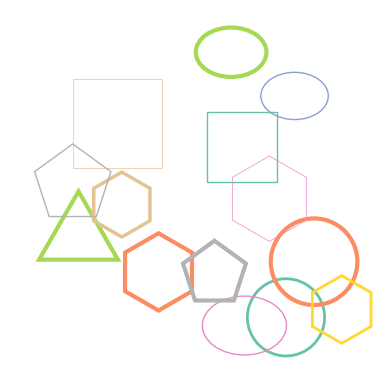[{"shape": "circle", "thickness": 2, "radius": 0.5, "center": [0.743, 0.176]}, {"shape": "square", "thickness": 1, "radius": 0.45, "center": [0.628, 0.617]}, {"shape": "hexagon", "thickness": 3, "radius": 0.5, "center": [0.412, 0.294]}, {"shape": "circle", "thickness": 3, "radius": 0.56, "center": [0.816, 0.32]}, {"shape": "oval", "thickness": 1, "radius": 0.44, "center": [0.765, 0.751]}, {"shape": "oval", "thickness": 1, "radius": 0.55, "center": [0.635, 0.154]}, {"shape": "hexagon", "thickness": 0.5, "radius": 0.55, "center": [0.7, 0.484]}, {"shape": "triangle", "thickness": 3, "radius": 0.59, "center": [0.204, 0.385]}, {"shape": "oval", "thickness": 3, "radius": 0.46, "center": [0.6, 0.864]}, {"shape": "hexagon", "thickness": 2, "radius": 0.44, "center": [0.888, 0.196]}, {"shape": "hexagon", "thickness": 2.5, "radius": 0.42, "center": [0.316, 0.469]}, {"shape": "square", "thickness": 0.5, "radius": 0.58, "center": [0.305, 0.679]}, {"shape": "pentagon", "thickness": 1, "radius": 0.52, "center": [0.189, 0.522]}, {"shape": "pentagon", "thickness": 3, "radius": 0.43, "center": [0.557, 0.289]}]